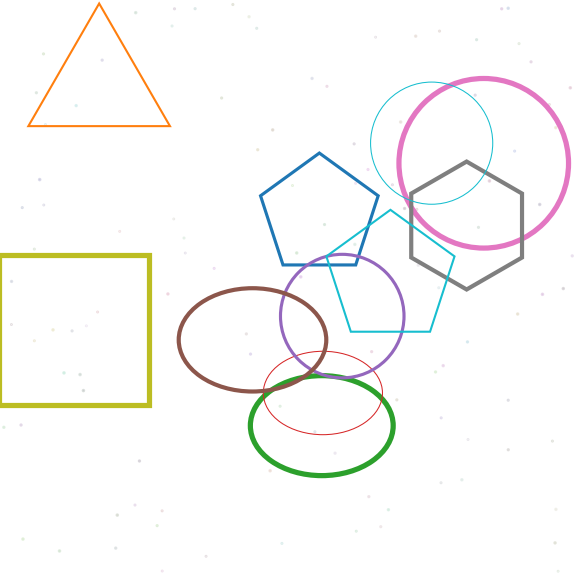[{"shape": "pentagon", "thickness": 1.5, "radius": 0.54, "center": [0.553, 0.627]}, {"shape": "triangle", "thickness": 1, "radius": 0.71, "center": [0.172, 0.852]}, {"shape": "oval", "thickness": 2.5, "radius": 0.62, "center": [0.557, 0.262]}, {"shape": "oval", "thickness": 0.5, "radius": 0.52, "center": [0.559, 0.319]}, {"shape": "circle", "thickness": 1.5, "radius": 0.53, "center": [0.593, 0.452]}, {"shape": "oval", "thickness": 2, "radius": 0.64, "center": [0.437, 0.411]}, {"shape": "circle", "thickness": 2.5, "radius": 0.73, "center": [0.838, 0.716]}, {"shape": "hexagon", "thickness": 2, "radius": 0.55, "center": [0.808, 0.609]}, {"shape": "square", "thickness": 2.5, "radius": 0.65, "center": [0.128, 0.428]}, {"shape": "circle", "thickness": 0.5, "radius": 0.53, "center": [0.747, 0.751]}, {"shape": "pentagon", "thickness": 1, "radius": 0.58, "center": [0.676, 0.519]}]